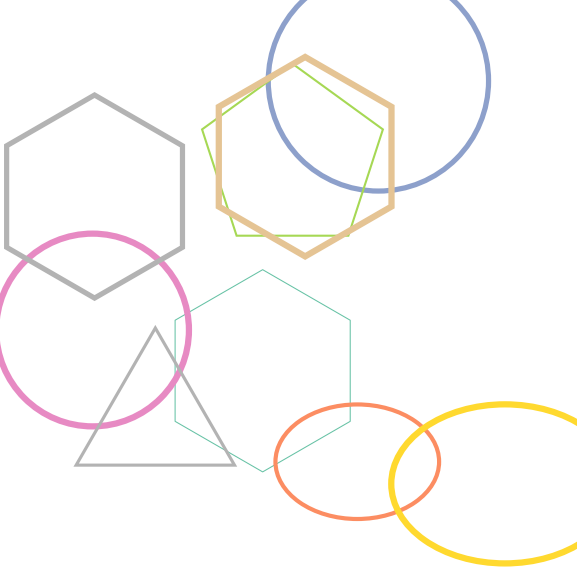[{"shape": "hexagon", "thickness": 0.5, "radius": 0.88, "center": [0.455, 0.357]}, {"shape": "oval", "thickness": 2, "radius": 0.71, "center": [0.619, 0.2]}, {"shape": "circle", "thickness": 2.5, "radius": 0.95, "center": [0.655, 0.859]}, {"shape": "circle", "thickness": 3, "radius": 0.83, "center": [0.16, 0.428]}, {"shape": "pentagon", "thickness": 1, "radius": 0.82, "center": [0.506, 0.724]}, {"shape": "oval", "thickness": 3, "radius": 0.98, "center": [0.874, 0.161]}, {"shape": "hexagon", "thickness": 3, "radius": 0.86, "center": [0.528, 0.728]}, {"shape": "hexagon", "thickness": 2.5, "radius": 0.88, "center": [0.164, 0.659]}, {"shape": "triangle", "thickness": 1.5, "radius": 0.79, "center": [0.269, 0.273]}]